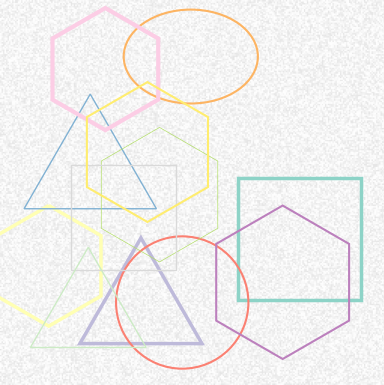[{"shape": "square", "thickness": 2.5, "radius": 0.8, "center": [0.777, 0.379]}, {"shape": "hexagon", "thickness": 2.5, "radius": 0.78, "center": [0.127, 0.31]}, {"shape": "triangle", "thickness": 2.5, "radius": 0.92, "center": [0.366, 0.199]}, {"shape": "circle", "thickness": 1.5, "radius": 0.86, "center": [0.473, 0.214]}, {"shape": "triangle", "thickness": 1, "radius": 0.99, "center": [0.234, 0.557]}, {"shape": "oval", "thickness": 1.5, "radius": 0.87, "center": [0.496, 0.853]}, {"shape": "hexagon", "thickness": 0.5, "radius": 0.87, "center": [0.414, 0.494]}, {"shape": "hexagon", "thickness": 3, "radius": 0.79, "center": [0.274, 0.821]}, {"shape": "square", "thickness": 1, "radius": 0.68, "center": [0.321, 0.434]}, {"shape": "hexagon", "thickness": 1.5, "radius": 1.0, "center": [0.734, 0.267]}, {"shape": "triangle", "thickness": 1, "radius": 0.87, "center": [0.229, 0.184]}, {"shape": "hexagon", "thickness": 1.5, "radius": 0.91, "center": [0.383, 0.605]}]